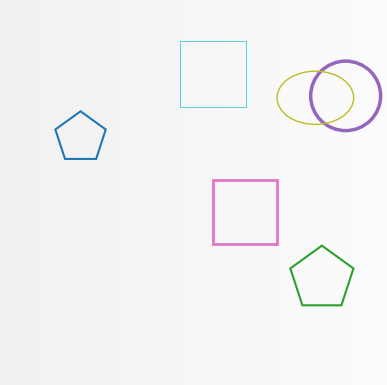[{"shape": "pentagon", "thickness": 1.5, "radius": 0.34, "center": [0.208, 0.643]}, {"shape": "pentagon", "thickness": 1.5, "radius": 0.43, "center": [0.831, 0.276]}, {"shape": "circle", "thickness": 2.5, "radius": 0.45, "center": [0.892, 0.751]}, {"shape": "square", "thickness": 2, "radius": 0.41, "center": [0.633, 0.45]}, {"shape": "oval", "thickness": 1, "radius": 0.49, "center": [0.814, 0.746]}, {"shape": "square", "thickness": 0.5, "radius": 0.43, "center": [0.549, 0.808]}]